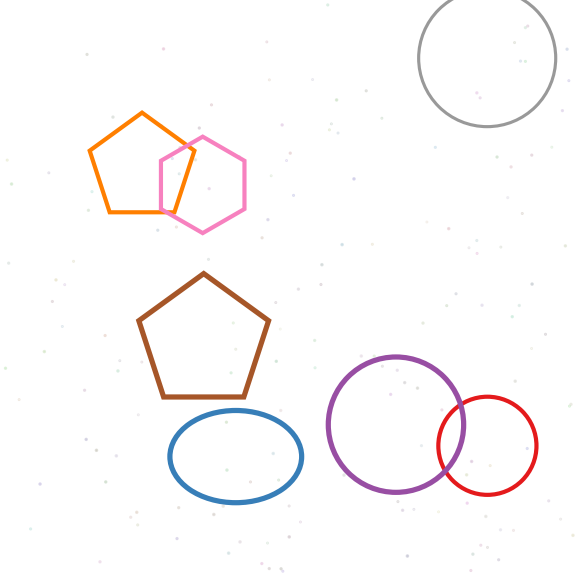[{"shape": "circle", "thickness": 2, "radius": 0.42, "center": [0.844, 0.227]}, {"shape": "oval", "thickness": 2.5, "radius": 0.57, "center": [0.408, 0.208]}, {"shape": "circle", "thickness": 2.5, "radius": 0.59, "center": [0.686, 0.264]}, {"shape": "pentagon", "thickness": 2, "radius": 0.48, "center": [0.246, 0.709]}, {"shape": "pentagon", "thickness": 2.5, "radius": 0.59, "center": [0.353, 0.407]}, {"shape": "hexagon", "thickness": 2, "radius": 0.42, "center": [0.351, 0.679]}, {"shape": "circle", "thickness": 1.5, "radius": 0.59, "center": [0.844, 0.898]}]